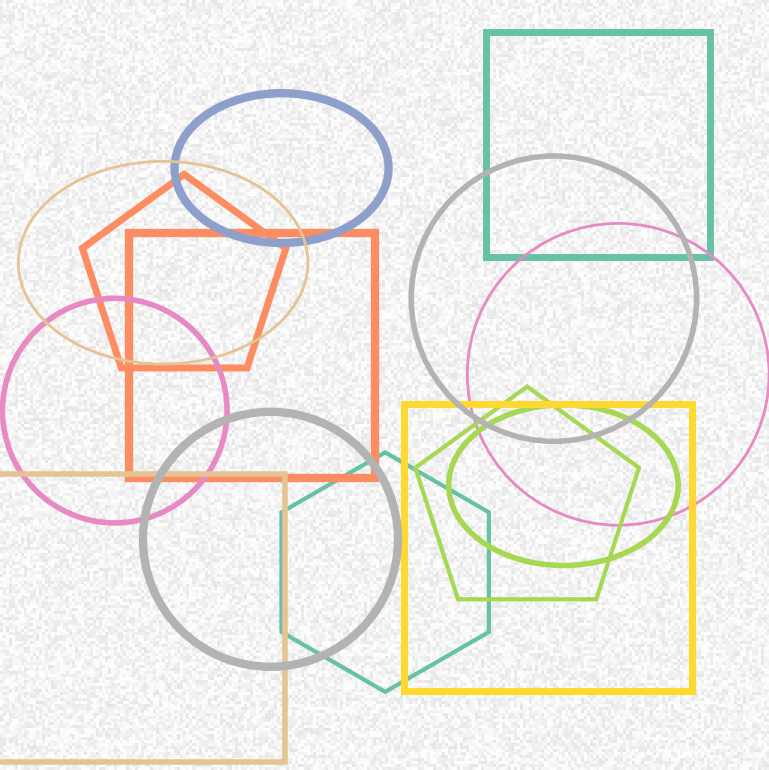[{"shape": "square", "thickness": 2.5, "radius": 0.73, "center": [0.776, 0.812]}, {"shape": "hexagon", "thickness": 1.5, "radius": 0.78, "center": [0.5, 0.257]}, {"shape": "pentagon", "thickness": 2.5, "radius": 0.69, "center": [0.239, 0.635]}, {"shape": "square", "thickness": 3, "radius": 0.8, "center": [0.327, 0.538]}, {"shape": "oval", "thickness": 3, "radius": 0.69, "center": [0.366, 0.782]}, {"shape": "circle", "thickness": 2, "radius": 0.73, "center": [0.149, 0.467]}, {"shape": "circle", "thickness": 1, "radius": 0.98, "center": [0.803, 0.514]}, {"shape": "pentagon", "thickness": 1.5, "radius": 0.76, "center": [0.685, 0.345]}, {"shape": "oval", "thickness": 2, "radius": 0.75, "center": [0.732, 0.37]}, {"shape": "square", "thickness": 2.5, "radius": 0.93, "center": [0.712, 0.289]}, {"shape": "square", "thickness": 2, "radius": 0.94, "center": [0.183, 0.197]}, {"shape": "oval", "thickness": 1, "radius": 0.94, "center": [0.212, 0.659]}, {"shape": "circle", "thickness": 2, "radius": 0.93, "center": [0.719, 0.612]}, {"shape": "circle", "thickness": 3, "radius": 0.83, "center": [0.351, 0.3]}]